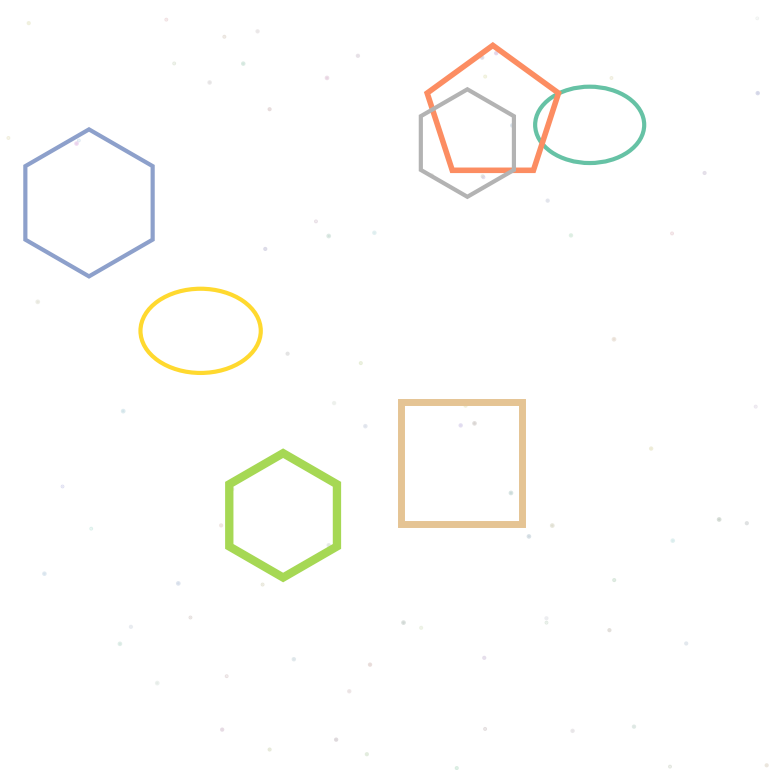[{"shape": "oval", "thickness": 1.5, "radius": 0.35, "center": [0.766, 0.838]}, {"shape": "pentagon", "thickness": 2, "radius": 0.45, "center": [0.64, 0.851]}, {"shape": "hexagon", "thickness": 1.5, "radius": 0.48, "center": [0.116, 0.737]}, {"shape": "hexagon", "thickness": 3, "radius": 0.4, "center": [0.368, 0.331]}, {"shape": "oval", "thickness": 1.5, "radius": 0.39, "center": [0.261, 0.57]}, {"shape": "square", "thickness": 2.5, "radius": 0.4, "center": [0.599, 0.398]}, {"shape": "hexagon", "thickness": 1.5, "radius": 0.35, "center": [0.607, 0.814]}]